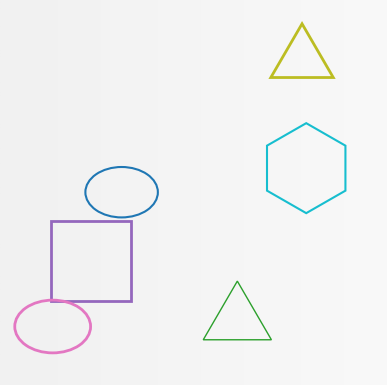[{"shape": "oval", "thickness": 1.5, "radius": 0.47, "center": [0.314, 0.501]}, {"shape": "triangle", "thickness": 1, "radius": 0.51, "center": [0.612, 0.168]}, {"shape": "square", "thickness": 2, "radius": 0.52, "center": [0.235, 0.322]}, {"shape": "oval", "thickness": 2, "radius": 0.49, "center": [0.136, 0.152]}, {"shape": "triangle", "thickness": 2, "radius": 0.47, "center": [0.779, 0.845]}, {"shape": "hexagon", "thickness": 1.5, "radius": 0.58, "center": [0.79, 0.563]}]